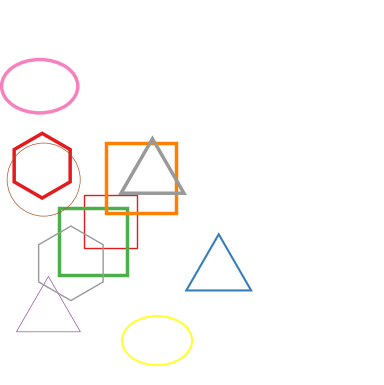[{"shape": "hexagon", "thickness": 2.5, "radius": 0.42, "center": [0.11, 0.57]}, {"shape": "square", "thickness": 1, "radius": 0.34, "center": [0.287, 0.424]}, {"shape": "triangle", "thickness": 1.5, "radius": 0.49, "center": [0.568, 0.294]}, {"shape": "square", "thickness": 2.5, "radius": 0.44, "center": [0.242, 0.373]}, {"shape": "triangle", "thickness": 0.5, "radius": 0.48, "center": [0.126, 0.186]}, {"shape": "square", "thickness": 2.5, "radius": 0.45, "center": [0.366, 0.538]}, {"shape": "oval", "thickness": 1.5, "radius": 0.46, "center": [0.408, 0.115]}, {"shape": "circle", "thickness": 0.5, "radius": 0.47, "center": [0.113, 0.533]}, {"shape": "oval", "thickness": 2.5, "radius": 0.5, "center": [0.103, 0.776]}, {"shape": "triangle", "thickness": 2.5, "radius": 0.47, "center": [0.396, 0.545]}, {"shape": "hexagon", "thickness": 1, "radius": 0.48, "center": [0.184, 0.316]}]